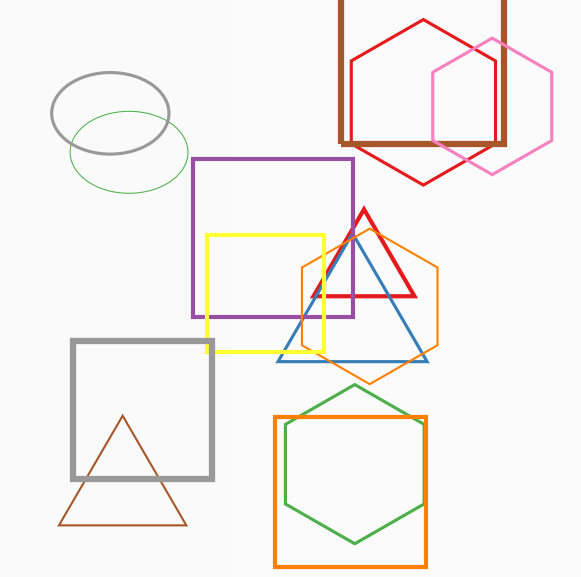[{"shape": "triangle", "thickness": 2, "radius": 0.5, "center": [0.626, 0.536]}, {"shape": "hexagon", "thickness": 1.5, "radius": 0.72, "center": [0.728, 0.822]}, {"shape": "triangle", "thickness": 1.5, "radius": 0.74, "center": [0.607, 0.447]}, {"shape": "hexagon", "thickness": 1.5, "radius": 0.69, "center": [0.61, 0.195]}, {"shape": "oval", "thickness": 0.5, "radius": 0.51, "center": [0.222, 0.735]}, {"shape": "square", "thickness": 2, "radius": 0.69, "center": [0.47, 0.587]}, {"shape": "square", "thickness": 2, "radius": 0.65, "center": [0.603, 0.147]}, {"shape": "hexagon", "thickness": 1, "radius": 0.67, "center": [0.636, 0.469]}, {"shape": "square", "thickness": 2, "radius": 0.51, "center": [0.457, 0.491]}, {"shape": "triangle", "thickness": 1, "radius": 0.63, "center": [0.211, 0.153]}, {"shape": "square", "thickness": 3, "radius": 0.7, "center": [0.727, 0.89]}, {"shape": "hexagon", "thickness": 1.5, "radius": 0.59, "center": [0.847, 0.815]}, {"shape": "oval", "thickness": 1.5, "radius": 0.5, "center": [0.19, 0.803]}, {"shape": "square", "thickness": 3, "radius": 0.6, "center": [0.245, 0.289]}]